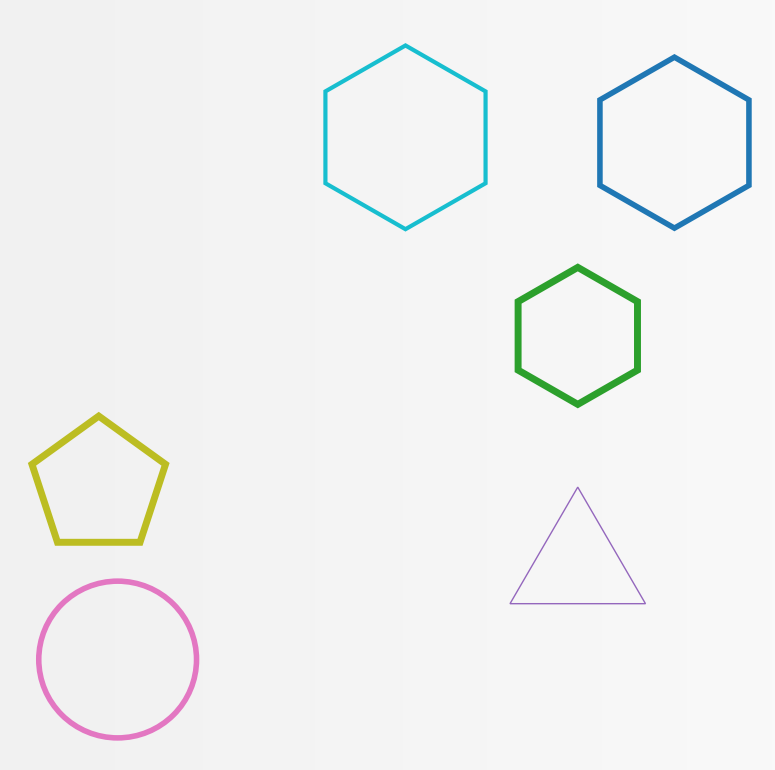[{"shape": "hexagon", "thickness": 2, "radius": 0.56, "center": [0.87, 0.815]}, {"shape": "hexagon", "thickness": 2.5, "radius": 0.44, "center": [0.746, 0.564]}, {"shape": "triangle", "thickness": 0.5, "radius": 0.5, "center": [0.745, 0.266]}, {"shape": "circle", "thickness": 2, "radius": 0.51, "center": [0.152, 0.143]}, {"shape": "pentagon", "thickness": 2.5, "radius": 0.45, "center": [0.127, 0.369]}, {"shape": "hexagon", "thickness": 1.5, "radius": 0.6, "center": [0.523, 0.822]}]